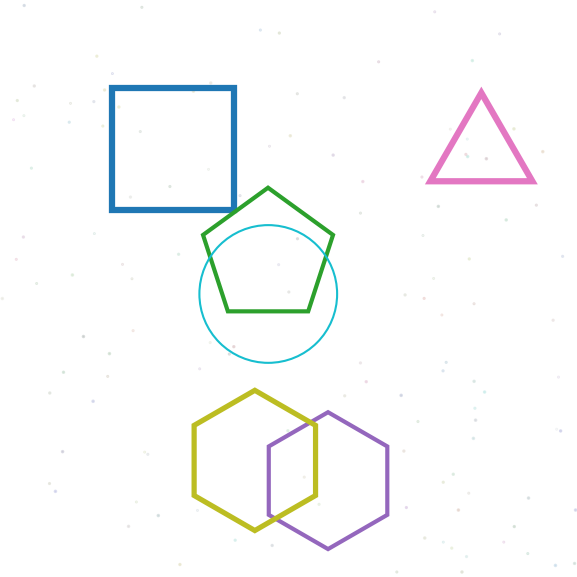[{"shape": "square", "thickness": 3, "radius": 0.53, "center": [0.299, 0.741]}, {"shape": "pentagon", "thickness": 2, "radius": 0.59, "center": [0.464, 0.556]}, {"shape": "hexagon", "thickness": 2, "radius": 0.59, "center": [0.568, 0.167]}, {"shape": "triangle", "thickness": 3, "radius": 0.51, "center": [0.833, 0.736]}, {"shape": "hexagon", "thickness": 2.5, "radius": 0.61, "center": [0.441, 0.202]}, {"shape": "circle", "thickness": 1, "radius": 0.6, "center": [0.465, 0.49]}]